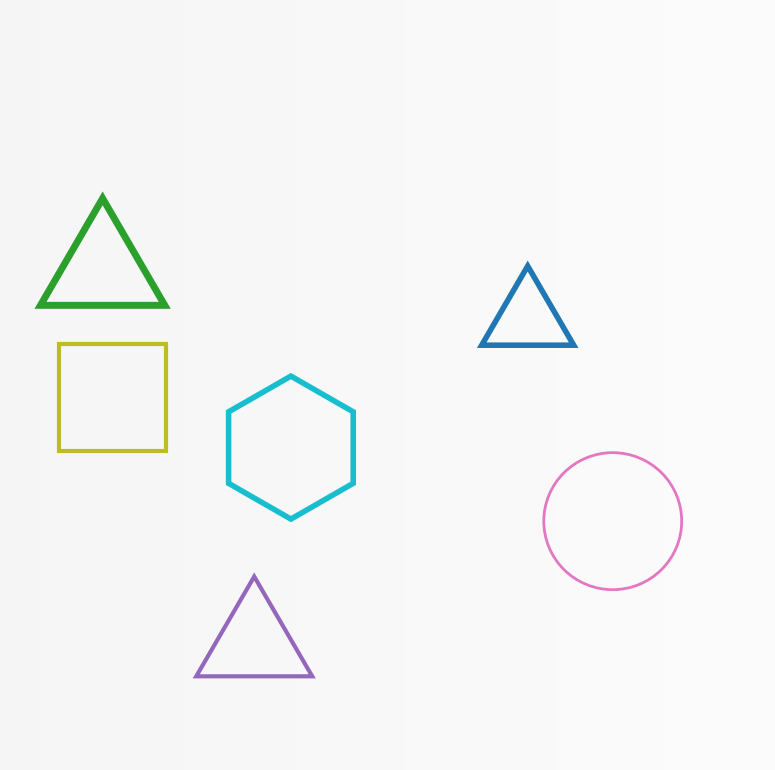[{"shape": "triangle", "thickness": 2, "radius": 0.34, "center": [0.681, 0.586]}, {"shape": "triangle", "thickness": 2.5, "radius": 0.46, "center": [0.132, 0.65]}, {"shape": "triangle", "thickness": 1.5, "radius": 0.43, "center": [0.328, 0.165]}, {"shape": "circle", "thickness": 1, "radius": 0.44, "center": [0.791, 0.323]}, {"shape": "square", "thickness": 1.5, "radius": 0.35, "center": [0.145, 0.483]}, {"shape": "hexagon", "thickness": 2, "radius": 0.46, "center": [0.375, 0.419]}]